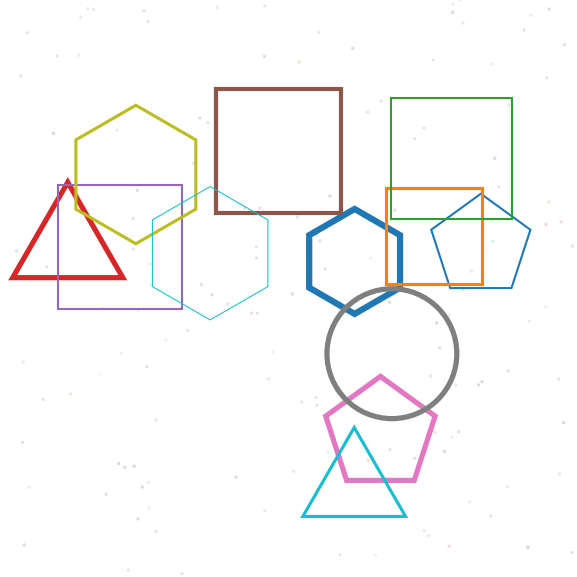[{"shape": "hexagon", "thickness": 3, "radius": 0.45, "center": [0.614, 0.546]}, {"shape": "pentagon", "thickness": 1, "radius": 0.45, "center": [0.833, 0.573]}, {"shape": "square", "thickness": 1.5, "radius": 0.42, "center": [0.752, 0.59]}, {"shape": "square", "thickness": 1, "radius": 0.52, "center": [0.782, 0.725]}, {"shape": "triangle", "thickness": 2.5, "radius": 0.55, "center": [0.117, 0.573]}, {"shape": "square", "thickness": 1, "radius": 0.54, "center": [0.209, 0.572]}, {"shape": "square", "thickness": 2, "radius": 0.54, "center": [0.482, 0.738]}, {"shape": "pentagon", "thickness": 2.5, "radius": 0.5, "center": [0.659, 0.248]}, {"shape": "circle", "thickness": 2.5, "radius": 0.56, "center": [0.679, 0.387]}, {"shape": "hexagon", "thickness": 1.5, "radius": 0.6, "center": [0.235, 0.697]}, {"shape": "triangle", "thickness": 1.5, "radius": 0.51, "center": [0.613, 0.156]}, {"shape": "hexagon", "thickness": 0.5, "radius": 0.58, "center": [0.364, 0.561]}]